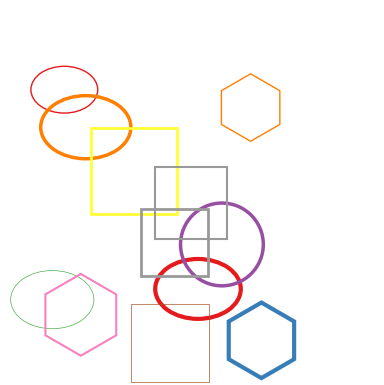[{"shape": "oval", "thickness": 3, "radius": 0.56, "center": [0.514, 0.25]}, {"shape": "oval", "thickness": 1, "radius": 0.43, "center": [0.167, 0.767]}, {"shape": "hexagon", "thickness": 3, "radius": 0.49, "center": [0.679, 0.116]}, {"shape": "oval", "thickness": 0.5, "radius": 0.54, "center": [0.136, 0.222]}, {"shape": "circle", "thickness": 2.5, "radius": 0.54, "center": [0.576, 0.365]}, {"shape": "oval", "thickness": 2.5, "radius": 0.59, "center": [0.223, 0.67]}, {"shape": "hexagon", "thickness": 1, "radius": 0.44, "center": [0.651, 0.721]}, {"shape": "square", "thickness": 2, "radius": 0.56, "center": [0.348, 0.556]}, {"shape": "square", "thickness": 0.5, "radius": 0.51, "center": [0.441, 0.108]}, {"shape": "hexagon", "thickness": 1.5, "radius": 0.53, "center": [0.21, 0.182]}, {"shape": "square", "thickness": 1.5, "radius": 0.47, "center": [0.496, 0.472]}, {"shape": "square", "thickness": 2, "radius": 0.43, "center": [0.452, 0.371]}]